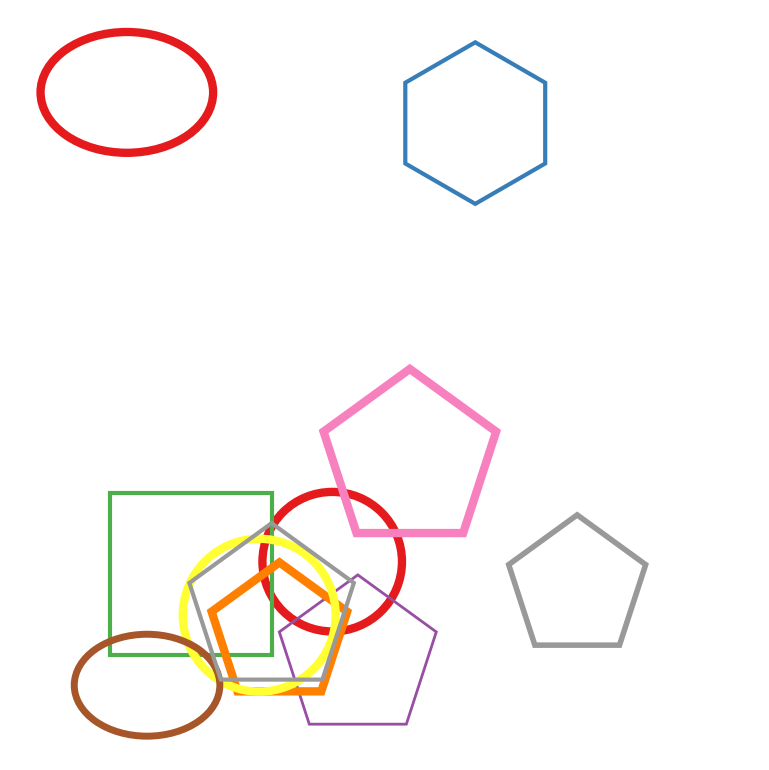[{"shape": "circle", "thickness": 3, "radius": 0.45, "center": [0.431, 0.271]}, {"shape": "oval", "thickness": 3, "radius": 0.56, "center": [0.165, 0.88]}, {"shape": "hexagon", "thickness": 1.5, "radius": 0.52, "center": [0.617, 0.84]}, {"shape": "square", "thickness": 1.5, "radius": 0.53, "center": [0.249, 0.255]}, {"shape": "pentagon", "thickness": 1, "radius": 0.54, "center": [0.465, 0.146]}, {"shape": "pentagon", "thickness": 3, "radius": 0.46, "center": [0.363, 0.177]}, {"shape": "circle", "thickness": 3, "radius": 0.5, "center": [0.337, 0.201]}, {"shape": "oval", "thickness": 2.5, "radius": 0.47, "center": [0.191, 0.11]}, {"shape": "pentagon", "thickness": 3, "radius": 0.59, "center": [0.532, 0.403]}, {"shape": "pentagon", "thickness": 1.5, "radius": 0.56, "center": [0.353, 0.208]}, {"shape": "pentagon", "thickness": 2, "radius": 0.47, "center": [0.75, 0.238]}]